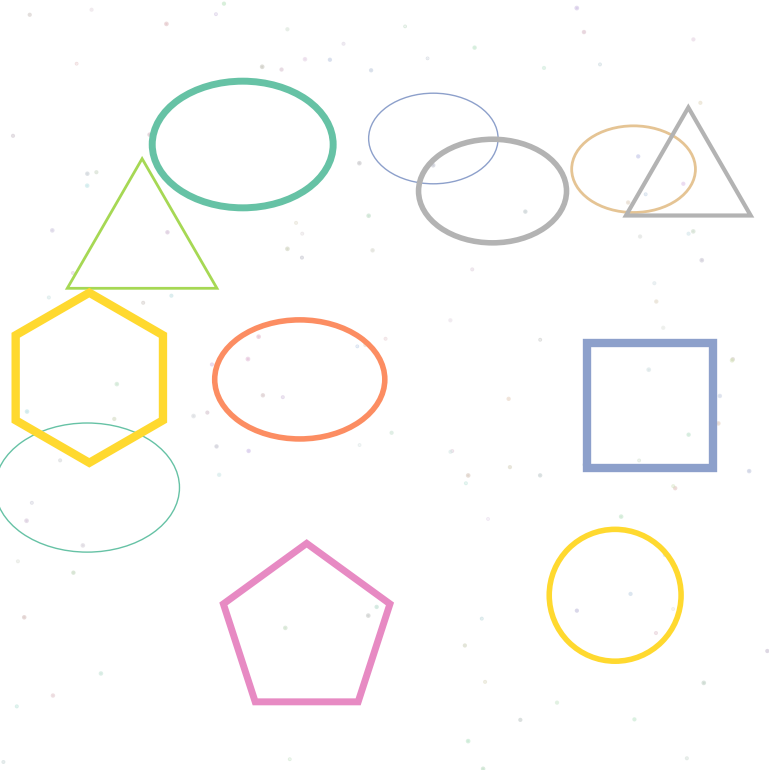[{"shape": "oval", "thickness": 0.5, "radius": 0.6, "center": [0.113, 0.367]}, {"shape": "oval", "thickness": 2.5, "radius": 0.59, "center": [0.315, 0.812]}, {"shape": "oval", "thickness": 2, "radius": 0.55, "center": [0.389, 0.507]}, {"shape": "square", "thickness": 3, "radius": 0.41, "center": [0.844, 0.473]}, {"shape": "oval", "thickness": 0.5, "radius": 0.42, "center": [0.563, 0.82]}, {"shape": "pentagon", "thickness": 2.5, "radius": 0.57, "center": [0.398, 0.181]}, {"shape": "triangle", "thickness": 1, "radius": 0.56, "center": [0.185, 0.682]}, {"shape": "hexagon", "thickness": 3, "radius": 0.55, "center": [0.116, 0.509]}, {"shape": "circle", "thickness": 2, "radius": 0.43, "center": [0.799, 0.227]}, {"shape": "oval", "thickness": 1, "radius": 0.4, "center": [0.823, 0.78]}, {"shape": "triangle", "thickness": 1.5, "radius": 0.47, "center": [0.894, 0.767]}, {"shape": "oval", "thickness": 2, "radius": 0.48, "center": [0.64, 0.752]}]